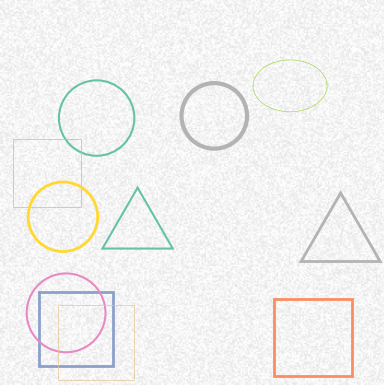[{"shape": "triangle", "thickness": 1.5, "radius": 0.53, "center": [0.357, 0.407]}, {"shape": "circle", "thickness": 1.5, "radius": 0.49, "center": [0.251, 0.693]}, {"shape": "square", "thickness": 2, "radius": 0.51, "center": [0.812, 0.124]}, {"shape": "square", "thickness": 2, "radius": 0.48, "center": [0.198, 0.146]}, {"shape": "circle", "thickness": 1.5, "radius": 0.51, "center": [0.172, 0.187]}, {"shape": "square", "thickness": 0.5, "radius": 0.44, "center": [0.122, 0.55]}, {"shape": "oval", "thickness": 0.5, "radius": 0.48, "center": [0.753, 0.777]}, {"shape": "circle", "thickness": 2, "radius": 0.45, "center": [0.163, 0.437]}, {"shape": "square", "thickness": 0.5, "radius": 0.49, "center": [0.25, 0.111]}, {"shape": "triangle", "thickness": 2, "radius": 0.59, "center": [0.885, 0.38]}, {"shape": "circle", "thickness": 3, "radius": 0.43, "center": [0.557, 0.699]}]